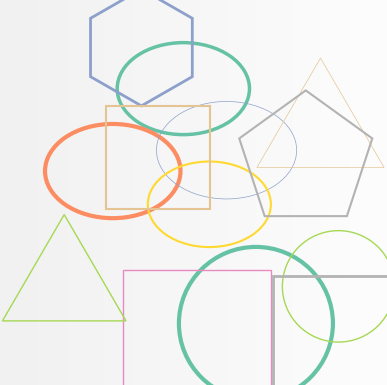[{"shape": "circle", "thickness": 3, "radius": 0.99, "center": [0.66, 0.16]}, {"shape": "oval", "thickness": 2.5, "radius": 0.85, "center": [0.473, 0.77]}, {"shape": "oval", "thickness": 3, "radius": 0.87, "center": [0.291, 0.556]}, {"shape": "hexagon", "thickness": 2, "radius": 0.76, "center": [0.365, 0.877]}, {"shape": "oval", "thickness": 0.5, "radius": 0.9, "center": [0.585, 0.61]}, {"shape": "square", "thickness": 1, "radius": 0.95, "center": [0.508, 0.109]}, {"shape": "circle", "thickness": 1, "radius": 0.72, "center": [0.873, 0.256]}, {"shape": "triangle", "thickness": 1, "radius": 0.92, "center": [0.166, 0.259]}, {"shape": "oval", "thickness": 1.5, "radius": 0.79, "center": [0.54, 0.469]}, {"shape": "triangle", "thickness": 0.5, "radius": 0.95, "center": [0.827, 0.66]}, {"shape": "square", "thickness": 1.5, "radius": 0.67, "center": [0.407, 0.591]}, {"shape": "pentagon", "thickness": 1.5, "radius": 0.9, "center": [0.789, 0.585]}, {"shape": "square", "thickness": 2, "radius": 0.89, "center": [0.882, 0.105]}]